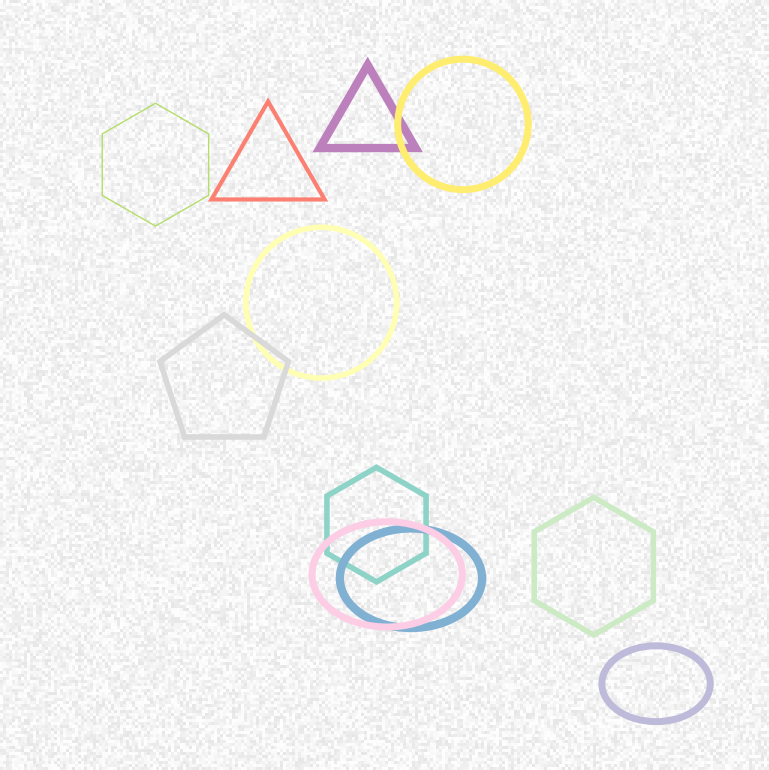[{"shape": "hexagon", "thickness": 2, "radius": 0.37, "center": [0.489, 0.319]}, {"shape": "circle", "thickness": 2, "radius": 0.49, "center": [0.417, 0.607]}, {"shape": "oval", "thickness": 2.5, "radius": 0.35, "center": [0.852, 0.112]}, {"shape": "triangle", "thickness": 1.5, "radius": 0.42, "center": [0.348, 0.783]}, {"shape": "oval", "thickness": 3, "radius": 0.46, "center": [0.534, 0.249]}, {"shape": "hexagon", "thickness": 0.5, "radius": 0.4, "center": [0.202, 0.786]}, {"shape": "oval", "thickness": 2.5, "radius": 0.49, "center": [0.503, 0.254]}, {"shape": "pentagon", "thickness": 2, "radius": 0.44, "center": [0.291, 0.503]}, {"shape": "triangle", "thickness": 3, "radius": 0.36, "center": [0.478, 0.844]}, {"shape": "hexagon", "thickness": 2, "radius": 0.45, "center": [0.771, 0.265]}, {"shape": "circle", "thickness": 2.5, "radius": 0.42, "center": [0.601, 0.838]}]